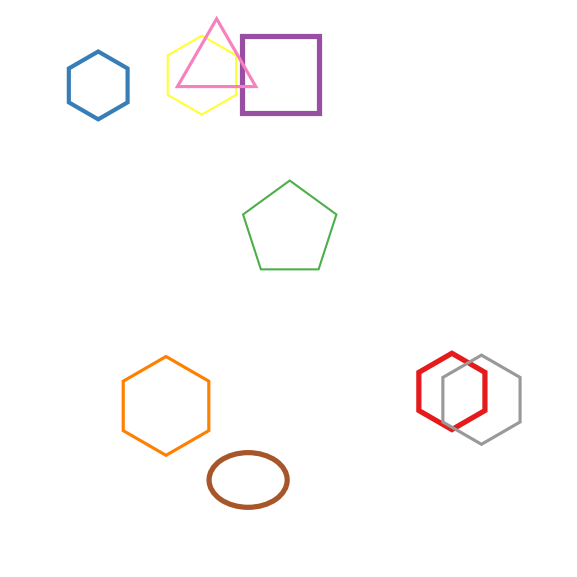[{"shape": "hexagon", "thickness": 2.5, "radius": 0.33, "center": [0.783, 0.321]}, {"shape": "hexagon", "thickness": 2, "radius": 0.29, "center": [0.17, 0.851]}, {"shape": "pentagon", "thickness": 1, "radius": 0.42, "center": [0.502, 0.601]}, {"shape": "square", "thickness": 2.5, "radius": 0.33, "center": [0.486, 0.87]}, {"shape": "hexagon", "thickness": 1.5, "radius": 0.43, "center": [0.287, 0.296]}, {"shape": "hexagon", "thickness": 1, "radius": 0.34, "center": [0.35, 0.869]}, {"shape": "oval", "thickness": 2.5, "radius": 0.34, "center": [0.43, 0.168]}, {"shape": "triangle", "thickness": 1.5, "radius": 0.39, "center": [0.375, 0.888]}, {"shape": "hexagon", "thickness": 1.5, "radius": 0.39, "center": [0.834, 0.307]}]